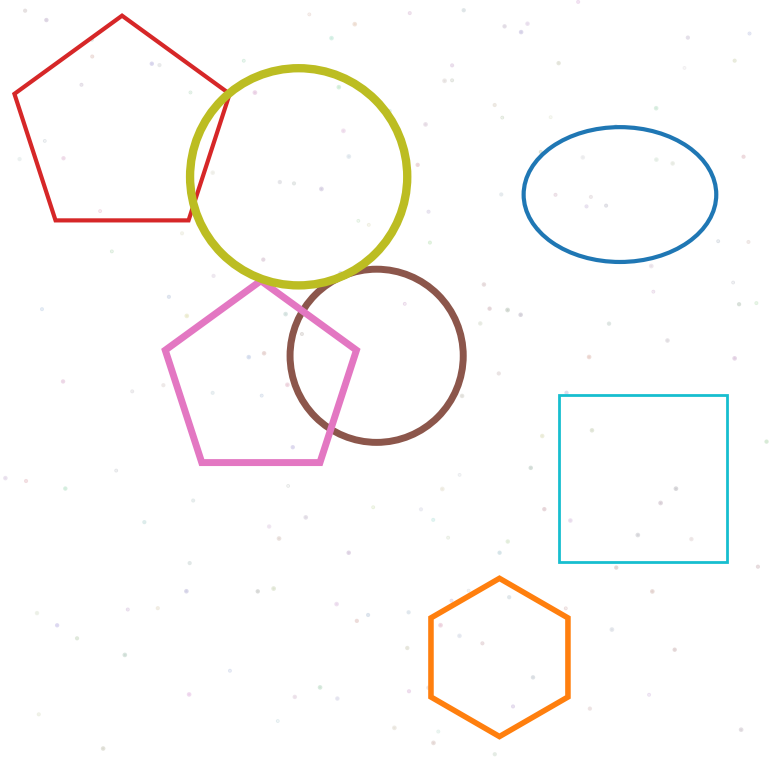[{"shape": "oval", "thickness": 1.5, "radius": 0.63, "center": [0.805, 0.747]}, {"shape": "hexagon", "thickness": 2, "radius": 0.51, "center": [0.649, 0.146]}, {"shape": "pentagon", "thickness": 1.5, "radius": 0.73, "center": [0.158, 0.833]}, {"shape": "circle", "thickness": 2.5, "radius": 0.56, "center": [0.489, 0.538]}, {"shape": "pentagon", "thickness": 2.5, "radius": 0.65, "center": [0.339, 0.505]}, {"shape": "circle", "thickness": 3, "radius": 0.71, "center": [0.388, 0.77]}, {"shape": "square", "thickness": 1, "radius": 0.54, "center": [0.835, 0.378]}]